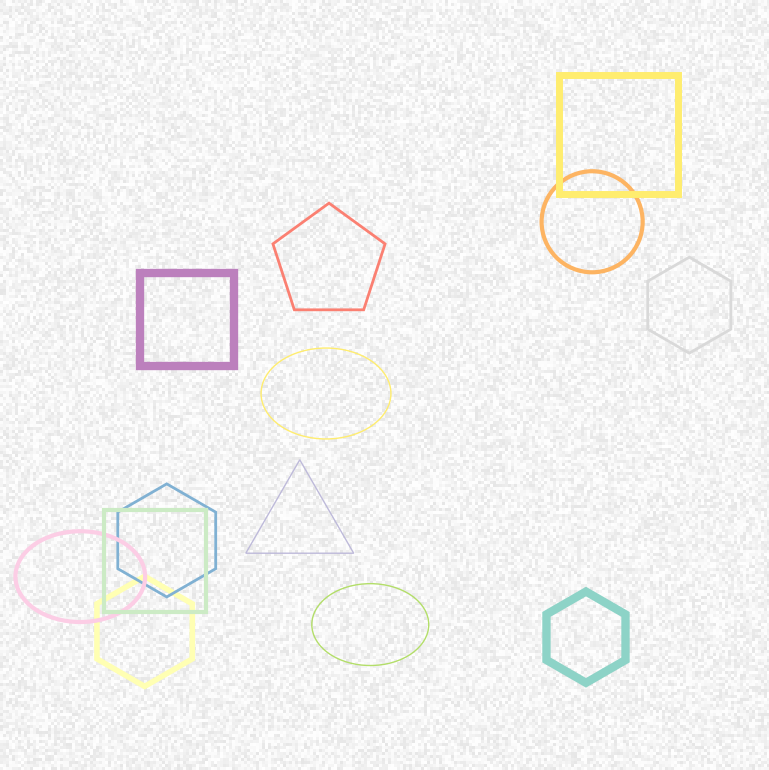[{"shape": "hexagon", "thickness": 3, "radius": 0.3, "center": [0.761, 0.172]}, {"shape": "hexagon", "thickness": 2, "radius": 0.36, "center": [0.188, 0.18]}, {"shape": "triangle", "thickness": 0.5, "radius": 0.4, "center": [0.389, 0.322]}, {"shape": "pentagon", "thickness": 1, "radius": 0.38, "center": [0.427, 0.66]}, {"shape": "hexagon", "thickness": 1, "radius": 0.37, "center": [0.217, 0.298]}, {"shape": "circle", "thickness": 1.5, "radius": 0.33, "center": [0.769, 0.712]}, {"shape": "oval", "thickness": 0.5, "radius": 0.38, "center": [0.481, 0.189]}, {"shape": "oval", "thickness": 1.5, "radius": 0.42, "center": [0.104, 0.251]}, {"shape": "hexagon", "thickness": 1, "radius": 0.31, "center": [0.895, 0.604]}, {"shape": "square", "thickness": 3, "radius": 0.3, "center": [0.243, 0.585]}, {"shape": "square", "thickness": 1.5, "radius": 0.33, "center": [0.201, 0.271]}, {"shape": "oval", "thickness": 0.5, "radius": 0.42, "center": [0.423, 0.489]}, {"shape": "square", "thickness": 2.5, "radius": 0.38, "center": [0.803, 0.825]}]